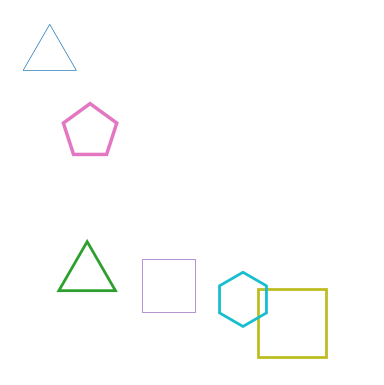[{"shape": "triangle", "thickness": 0.5, "radius": 0.4, "center": [0.129, 0.857]}, {"shape": "triangle", "thickness": 2, "radius": 0.42, "center": [0.226, 0.287]}, {"shape": "square", "thickness": 0.5, "radius": 0.34, "center": [0.438, 0.258]}, {"shape": "pentagon", "thickness": 2.5, "radius": 0.36, "center": [0.234, 0.658]}, {"shape": "square", "thickness": 2, "radius": 0.44, "center": [0.759, 0.161]}, {"shape": "hexagon", "thickness": 2, "radius": 0.35, "center": [0.631, 0.222]}]